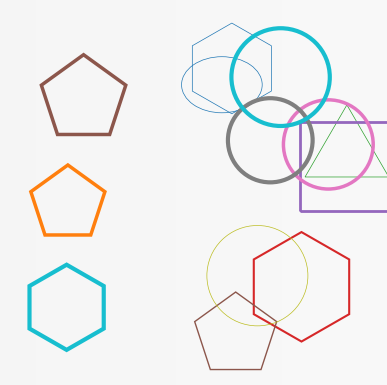[{"shape": "hexagon", "thickness": 0.5, "radius": 0.59, "center": [0.598, 0.822]}, {"shape": "oval", "thickness": 0.5, "radius": 0.52, "center": [0.573, 0.78]}, {"shape": "pentagon", "thickness": 2.5, "radius": 0.5, "center": [0.175, 0.471]}, {"shape": "triangle", "thickness": 0.5, "radius": 0.62, "center": [0.895, 0.603]}, {"shape": "hexagon", "thickness": 1.5, "radius": 0.71, "center": [0.778, 0.255]}, {"shape": "square", "thickness": 2, "radius": 0.58, "center": [0.889, 0.567]}, {"shape": "pentagon", "thickness": 2.5, "radius": 0.57, "center": [0.216, 0.743]}, {"shape": "pentagon", "thickness": 1, "radius": 0.56, "center": [0.608, 0.13]}, {"shape": "circle", "thickness": 2.5, "radius": 0.58, "center": [0.847, 0.625]}, {"shape": "circle", "thickness": 3, "radius": 0.55, "center": [0.697, 0.636]}, {"shape": "circle", "thickness": 0.5, "radius": 0.65, "center": [0.664, 0.284]}, {"shape": "circle", "thickness": 3, "radius": 0.63, "center": [0.724, 0.8]}, {"shape": "hexagon", "thickness": 3, "radius": 0.55, "center": [0.172, 0.202]}]